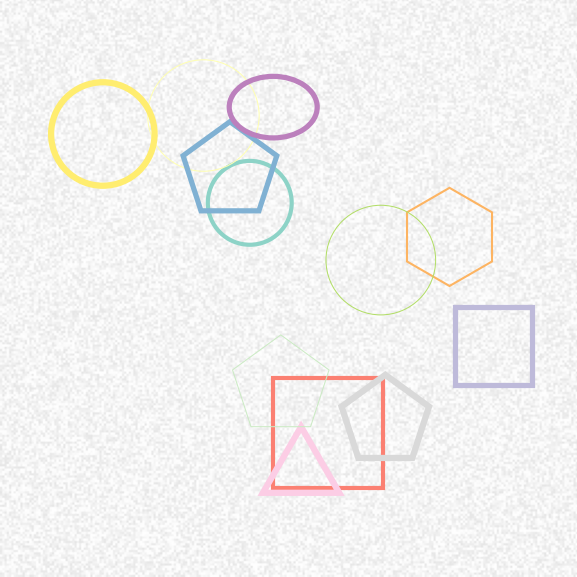[{"shape": "circle", "thickness": 2, "radius": 0.36, "center": [0.432, 0.648]}, {"shape": "circle", "thickness": 0.5, "radius": 0.48, "center": [0.352, 0.799]}, {"shape": "square", "thickness": 2.5, "radius": 0.34, "center": [0.855, 0.4]}, {"shape": "square", "thickness": 2, "radius": 0.47, "center": [0.568, 0.249]}, {"shape": "pentagon", "thickness": 2.5, "radius": 0.43, "center": [0.398, 0.703]}, {"shape": "hexagon", "thickness": 1, "radius": 0.43, "center": [0.778, 0.589]}, {"shape": "circle", "thickness": 0.5, "radius": 0.47, "center": [0.659, 0.549]}, {"shape": "triangle", "thickness": 3, "radius": 0.38, "center": [0.521, 0.184]}, {"shape": "pentagon", "thickness": 3, "radius": 0.4, "center": [0.667, 0.27]}, {"shape": "oval", "thickness": 2.5, "radius": 0.38, "center": [0.473, 0.814]}, {"shape": "pentagon", "thickness": 0.5, "radius": 0.44, "center": [0.486, 0.331]}, {"shape": "circle", "thickness": 3, "radius": 0.45, "center": [0.178, 0.767]}]